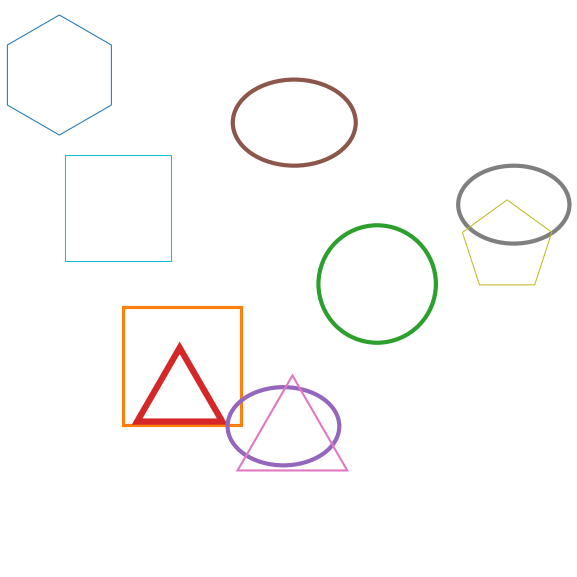[{"shape": "hexagon", "thickness": 0.5, "radius": 0.52, "center": [0.103, 0.869]}, {"shape": "square", "thickness": 1.5, "radius": 0.51, "center": [0.315, 0.365]}, {"shape": "circle", "thickness": 2, "radius": 0.51, "center": [0.653, 0.507]}, {"shape": "triangle", "thickness": 3, "radius": 0.43, "center": [0.311, 0.312]}, {"shape": "oval", "thickness": 2, "radius": 0.48, "center": [0.491, 0.261]}, {"shape": "oval", "thickness": 2, "radius": 0.53, "center": [0.51, 0.787]}, {"shape": "triangle", "thickness": 1, "radius": 0.55, "center": [0.506, 0.239]}, {"shape": "oval", "thickness": 2, "radius": 0.48, "center": [0.89, 0.645]}, {"shape": "pentagon", "thickness": 0.5, "radius": 0.41, "center": [0.878, 0.572]}, {"shape": "square", "thickness": 0.5, "radius": 0.46, "center": [0.204, 0.639]}]